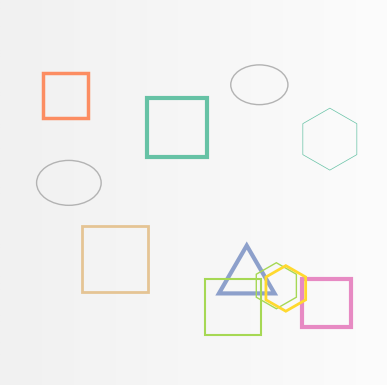[{"shape": "hexagon", "thickness": 0.5, "radius": 0.4, "center": [0.851, 0.639]}, {"shape": "square", "thickness": 3, "radius": 0.38, "center": [0.456, 0.67]}, {"shape": "square", "thickness": 2.5, "radius": 0.29, "center": [0.169, 0.752]}, {"shape": "triangle", "thickness": 3, "radius": 0.41, "center": [0.637, 0.279]}, {"shape": "square", "thickness": 3, "radius": 0.31, "center": [0.842, 0.213]}, {"shape": "hexagon", "thickness": 1, "radius": 0.3, "center": [0.713, 0.258]}, {"shape": "square", "thickness": 1.5, "radius": 0.36, "center": [0.601, 0.201]}, {"shape": "hexagon", "thickness": 2, "radius": 0.3, "center": [0.738, 0.251]}, {"shape": "square", "thickness": 2, "radius": 0.43, "center": [0.296, 0.328]}, {"shape": "oval", "thickness": 1, "radius": 0.42, "center": [0.178, 0.525]}, {"shape": "oval", "thickness": 1, "radius": 0.37, "center": [0.669, 0.78]}]